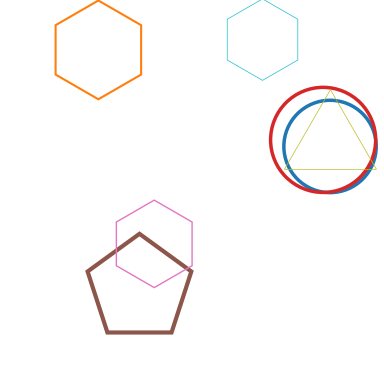[{"shape": "circle", "thickness": 2.5, "radius": 0.6, "center": [0.857, 0.62]}, {"shape": "hexagon", "thickness": 1.5, "radius": 0.64, "center": [0.255, 0.87]}, {"shape": "circle", "thickness": 2.5, "radius": 0.68, "center": [0.839, 0.637]}, {"shape": "pentagon", "thickness": 3, "radius": 0.71, "center": [0.362, 0.251]}, {"shape": "hexagon", "thickness": 1, "radius": 0.57, "center": [0.401, 0.367]}, {"shape": "triangle", "thickness": 0.5, "radius": 0.69, "center": [0.858, 0.629]}, {"shape": "hexagon", "thickness": 0.5, "radius": 0.53, "center": [0.682, 0.897]}]